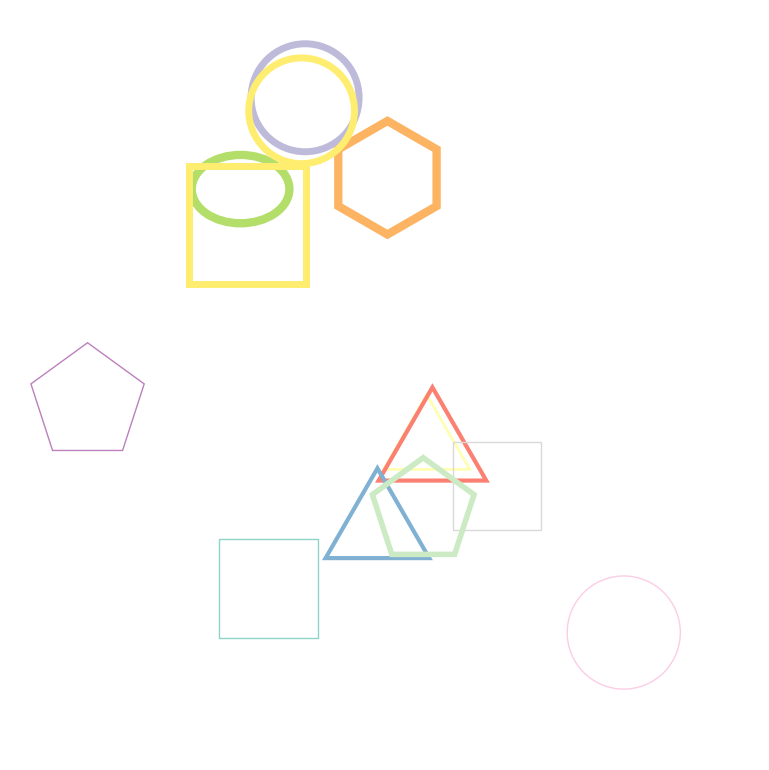[{"shape": "square", "thickness": 0.5, "radius": 0.32, "center": [0.349, 0.236]}, {"shape": "triangle", "thickness": 1, "radius": 0.32, "center": [0.554, 0.423]}, {"shape": "circle", "thickness": 2.5, "radius": 0.35, "center": [0.396, 0.873]}, {"shape": "triangle", "thickness": 1.5, "radius": 0.4, "center": [0.562, 0.416]}, {"shape": "triangle", "thickness": 1.5, "radius": 0.39, "center": [0.49, 0.314]}, {"shape": "hexagon", "thickness": 3, "radius": 0.37, "center": [0.503, 0.769]}, {"shape": "oval", "thickness": 3, "radius": 0.32, "center": [0.312, 0.754]}, {"shape": "circle", "thickness": 0.5, "radius": 0.37, "center": [0.81, 0.179]}, {"shape": "square", "thickness": 0.5, "radius": 0.29, "center": [0.646, 0.368]}, {"shape": "pentagon", "thickness": 0.5, "radius": 0.39, "center": [0.114, 0.478]}, {"shape": "pentagon", "thickness": 2, "radius": 0.35, "center": [0.55, 0.336]}, {"shape": "square", "thickness": 2.5, "radius": 0.38, "center": [0.322, 0.708]}, {"shape": "circle", "thickness": 2.5, "radius": 0.34, "center": [0.392, 0.856]}]